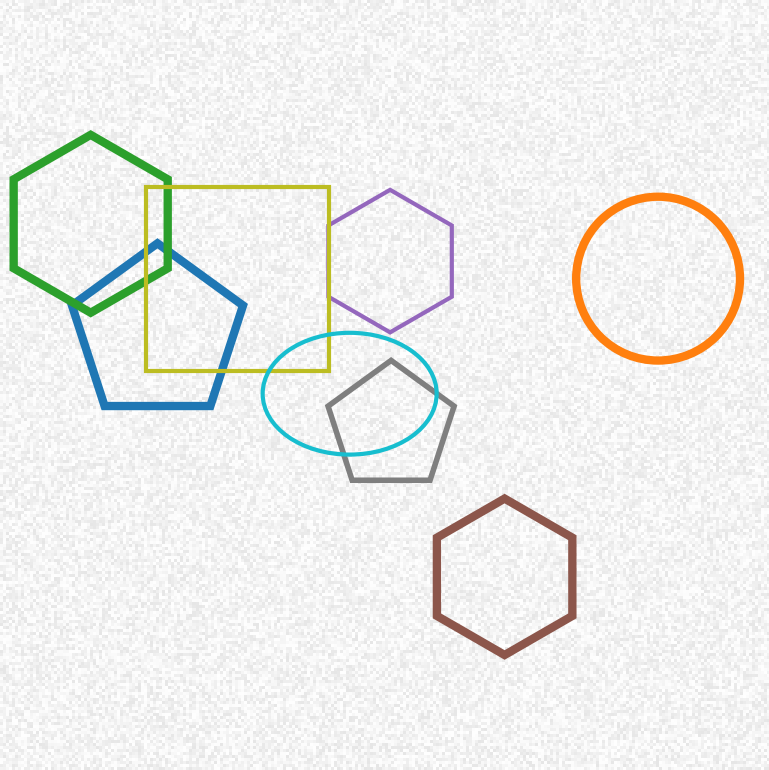[{"shape": "pentagon", "thickness": 3, "radius": 0.58, "center": [0.205, 0.567]}, {"shape": "circle", "thickness": 3, "radius": 0.53, "center": [0.855, 0.638]}, {"shape": "hexagon", "thickness": 3, "radius": 0.58, "center": [0.118, 0.709]}, {"shape": "hexagon", "thickness": 1.5, "radius": 0.46, "center": [0.507, 0.661]}, {"shape": "hexagon", "thickness": 3, "radius": 0.51, "center": [0.655, 0.251]}, {"shape": "pentagon", "thickness": 2, "radius": 0.43, "center": [0.508, 0.446]}, {"shape": "square", "thickness": 1.5, "radius": 0.6, "center": [0.308, 0.638]}, {"shape": "oval", "thickness": 1.5, "radius": 0.56, "center": [0.454, 0.489]}]